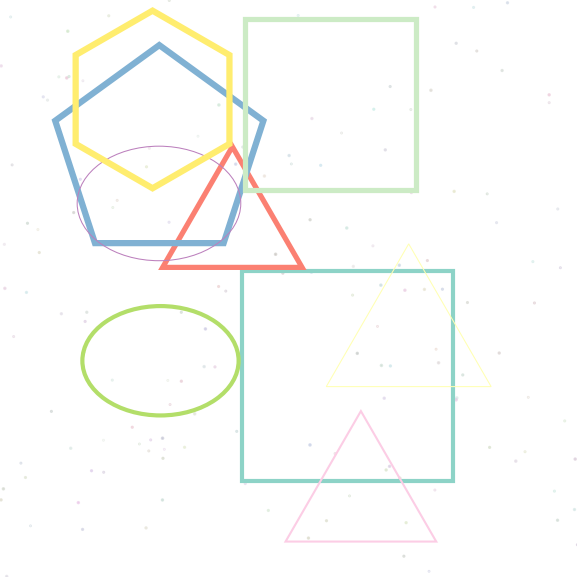[{"shape": "square", "thickness": 2, "radius": 0.91, "center": [0.601, 0.348]}, {"shape": "triangle", "thickness": 0.5, "radius": 0.82, "center": [0.708, 0.412]}, {"shape": "triangle", "thickness": 2.5, "radius": 0.7, "center": [0.402, 0.606]}, {"shape": "pentagon", "thickness": 3, "radius": 0.95, "center": [0.276, 0.731]}, {"shape": "oval", "thickness": 2, "radius": 0.68, "center": [0.278, 0.374]}, {"shape": "triangle", "thickness": 1, "radius": 0.75, "center": [0.625, 0.137]}, {"shape": "oval", "thickness": 0.5, "radius": 0.71, "center": [0.275, 0.647]}, {"shape": "square", "thickness": 2.5, "radius": 0.74, "center": [0.572, 0.818]}, {"shape": "hexagon", "thickness": 3, "radius": 0.77, "center": [0.264, 0.827]}]